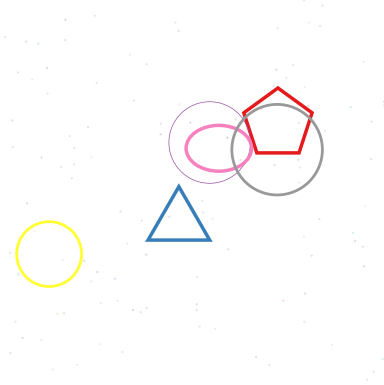[{"shape": "pentagon", "thickness": 2.5, "radius": 0.47, "center": [0.722, 0.678]}, {"shape": "triangle", "thickness": 2.5, "radius": 0.46, "center": [0.465, 0.423]}, {"shape": "circle", "thickness": 0.5, "radius": 0.53, "center": [0.545, 0.63]}, {"shape": "circle", "thickness": 2, "radius": 0.42, "center": [0.128, 0.34]}, {"shape": "oval", "thickness": 2.5, "radius": 0.43, "center": [0.568, 0.615]}, {"shape": "circle", "thickness": 2, "radius": 0.59, "center": [0.72, 0.611]}]